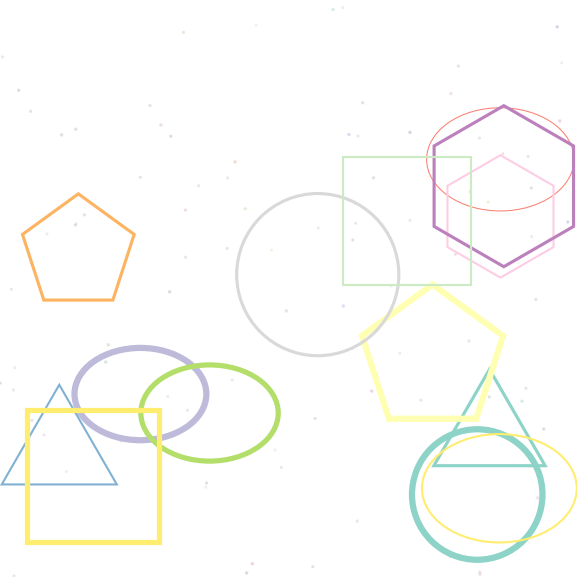[{"shape": "triangle", "thickness": 1.5, "radius": 0.56, "center": [0.848, 0.248]}, {"shape": "circle", "thickness": 3, "radius": 0.56, "center": [0.826, 0.143]}, {"shape": "pentagon", "thickness": 3, "radius": 0.64, "center": [0.749, 0.378]}, {"shape": "oval", "thickness": 3, "radius": 0.57, "center": [0.243, 0.317]}, {"shape": "oval", "thickness": 0.5, "radius": 0.64, "center": [0.866, 0.723]}, {"shape": "triangle", "thickness": 1, "radius": 0.58, "center": [0.103, 0.218]}, {"shape": "pentagon", "thickness": 1.5, "radius": 0.51, "center": [0.136, 0.562]}, {"shape": "oval", "thickness": 2.5, "radius": 0.59, "center": [0.363, 0.284]}, {"shape": "hexagon", "thickness": 1, "radius": 0.53, "center": [0.867, 0.624]}, {"shape": "circle", "thickness": 1.5, "radius": 0.7, "center": [0.55, 0.524]}, {"shape": "hexagon", "thickness": 1.5, "radius": 0.7, "center": [0.872, 0.677]}, {"shape": "square", "thickness": 1, "radius": 0.55, "center": [0.705, 0.616]}, {"shape": "oval", "thickness": 1, "radius": 0.67, "center": [0.865, 0.154]}, {"shape": "square", "thickness": 2.5, "radius": 0.57, "center": [0.162, 0.175]}]